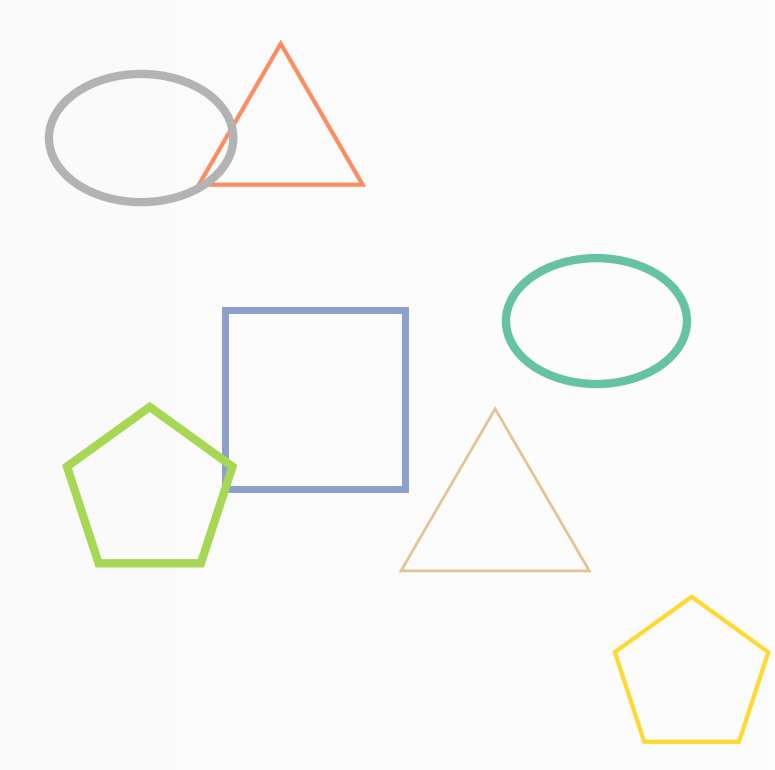[{"shape": "oval", "thickness": 3, "radius": 0.58, "center": [0.77, 0.583]}, {"shape": "triangle", "thickness": 1.5, "radius": 0.61, "center": [0.362, 0.821]}, {"shape": "square", "thickness": 2.5, "radius": 0.58, "center": [0.406, 0.482]}, {"shape": "pentagon", "thickness": 3, "radius": 0.56, "center": [0.193, 0.359]}, {"shape": "pentagon", "thickness": 1.5, "radius": 0.52, "center": [0.892, 0.121]}, {"shape": "triangle", "thickness": 1, "radius": 0.7, "center": [0.639, 0.329]}, {"shape": "oval", "thickness": 3, "radius": 0.59, "center": [0.182, 0.821]}]